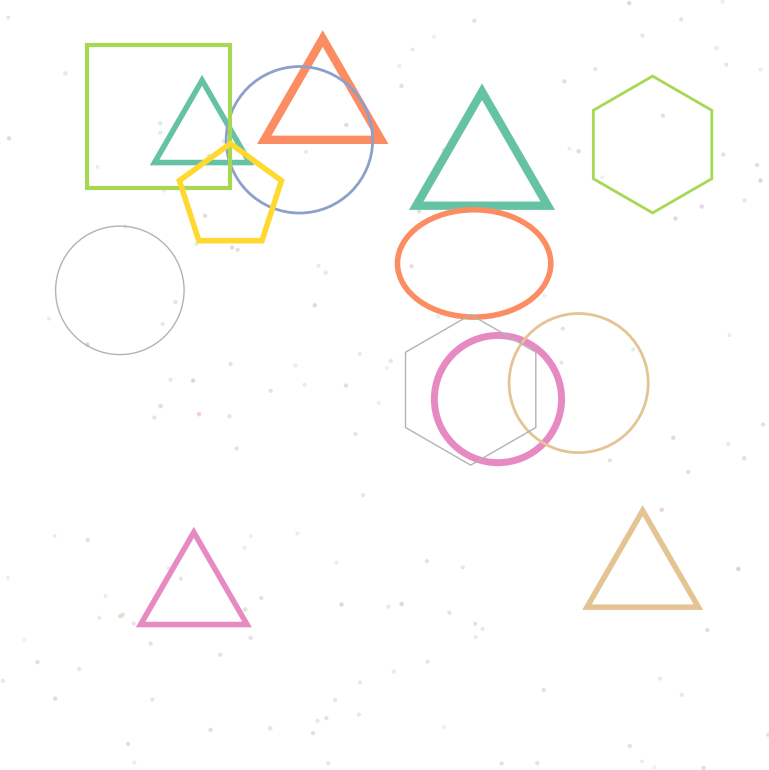[{"shape": "triangle", "thickness": 2, "radius": 0.36, "center": [0.262, 0.824]}, {"shape": "triangle", "thickness": 3, "radius": 0.49, "center": [0.626, 0.782]}, {"shape": "oval", "thickness": 2, "radius": 0.5, "center": [0.616, 0.658]}, {"shape": "triangle", "thickness": 3, "radius": 0.44, "center": [0.419, 0.862]}, {"shape": "circle", "thickness": 1, "radius": 0.48, "center": [0.389, 0.818]}, {"shape": "circle", "thickness": 2.5, "radius": 0.41, "center": [0.647, 0.482]}, {"shape": "triangle", "thickness": 2, "radius": 0.4, "center": [0.252, 0.229]}, {"shape": "square", "thickness": 1.5, "radius": 0.46, "center": [0.206, 0.849]}, {"shape": "hexagon", "thickness": 1, "radius": 0.44, "center": [0.847, 0.812]}, {"shape": "pentagon", "thickness": 2, "radius": 0.35, "center": [0.299, 0.744]}, {"shape": "triangle", "thickness": 2, "radius": 0.42, "center": [0.835, 0.253]}, {"shape": "circle", "thickness": 1, "radius": 0.45, "center": [0.751, 0.502]}, {"shape": "circle", "thickness": 0.5, "radius": 0.42, "center": [0.156, 0.623]}, {"shape": "hexagon", "thickness": 0.5, "radius": 0.49, "center": [0.611, 0.494]}]